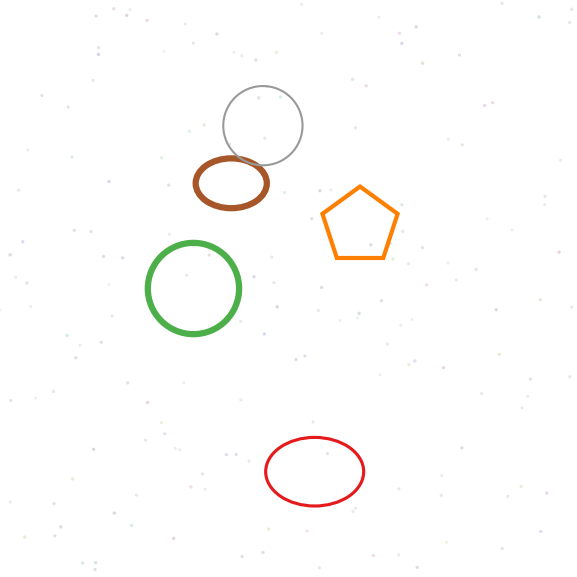[{"shape": "oval", "thickness": 1.5, "radius": 0.42, "center": [0.545, 0.182]}, {"shape": "circle", "thickness": 3, "radius": 0.4, "center": [0.335, 0.5]}, {"shape": "pentagon", "thickness": 2, "radius": 0.34, "center": [0.623, 0.608]}, {"shape": "oval", "thickness": 3, "radius": 0.31, "center": [0.4, 0.682]}, {"shape": "circle", "thickness": 1, "radius": 0.34, "center": [0.455, 0.782]}]